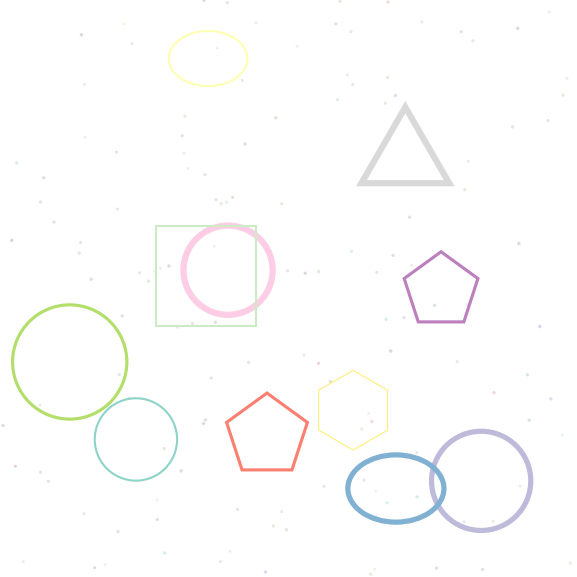[{"shape": "circle", "thickness": 1, "radius": 0.36, "center": [0.235, 0.238]}, {"shape": "oval", "thickness": 1, "radius": 0.34, "center": [0.36, 0.898]}, {"shape": "circle", "thickness": 2.5, "radius": 0.43, "center": [0.833, 0.166]}, {"shape": "pentagon", "thickness": 1.5, "radius": 0.37, "center": [0.462, 0.245]}, {"shape": "oval", "thickness": 2.5, "radius": 0.42, "center": [0.686, 0.153]}, {"shape": "circle", "thickness": 1.5, "radius": 0.49, "center": [0.121, 0.372]}, {"shape": "circle", "thickness": 3, "radius": 0.39, "center": [0.395, 0.531]}, {"shape": "triangle", "thickness": 3, "radius": 0.44, "center": [0.702, 0.726]}, {"shape": "pentagon", "thickness": 1.5, "radius": 0.34, "center": [0.764, 0.496]}, {"shape": "square", "thickness": 1, "radius": 0.43, "center": [0.357, 0.522]}, {"shape": "hexagon", "thickness": 0.5, "radius": 0.35, "center": [0.611, 0.289]}]